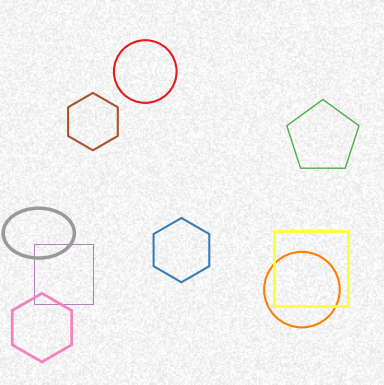[{"shape": "circle", "thickness": 1.5, "radius": 0.41, "center": [0.377, 0.814]}, {"shape": "hexagon", "thickness": 1.5, "radius": 0.42, "center": [0.471, 0.35]}, {"shape": "pentagon", "thickness": 1, "radius": 0.49, "center": [0.839, 0.643]}, {"shape": "square", "thickness": 0.5, "radius": 0.39, "center": [0.165, 0.288]}, {"shape": "circle", "thickness": 1.5, "radius": 0.49, "center": [0.784, 0.248]}, {"shape": "square", "thickness": 2, "radius": 0.49, "center": [0.808, 0.303]}, {"shape": "hexagon", "thickness": 1.5, "radius": 0.37, "center": [0.241, 0.684]}, {"shape": "hexagon", "thickness": 2, "radius": 0.45, "center": [0.109, 0.149]}, {"shape": "oval", "thickness": 2.5, "radius": 0.46, "center": [0.101, 0.394]}]